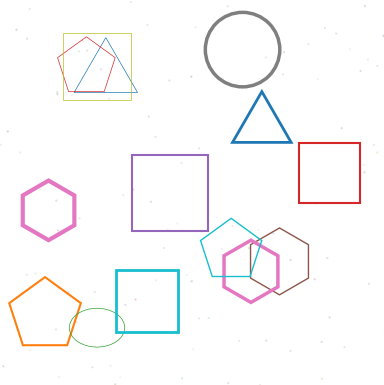[{"shape": "triangle", "thickness": 0.5, "radius": 0.48, "center": [0.275, 0.807]}, {"shape": "triangle", "thickness": 2, "radius": 0.44, "center": [0.68, 0.674]}, {"shape": "pentagon", "thickness": 1.5, "radius": 0.49, "center": [0.117, 0.182]}, {"shape": "oval", "thickness": 0.5, "radius": 0.36, "center": [0.252, 0.149]}, {"shape": "pentagon", "thickness": 0.5, "radius": 0.39, "center": [0.224, 0.826]}, {"shape": "square", "thickness": 1.5, "radius": 0.39, "center": [0.856, 0.551]}, {"shape": "square", "thickness": 1.5, "radius": 0.49, "center": [0.441, 0.499]}, {"shape": "hexagon", "thickness": 1, "radius": 0.43, "center": [0.726, 0.321]}, {"shape": "hexagon", "thickness": 3, "radius": 0.39, "center": [0.126, 0.454]}, {"shape": "hexagon", "thickness": 2.5, "radius": 0.4, "center": [0.652, 0.295]}, {"shape": "circle", "thickness": 2.5, "radius": 0.48, "center": [0.63, 0.871]}, {"shape": "square", "thickness": 0.5, "radius": 0.44, "center": [0.252, 0.828]}, {"shape": "square", "thickness": 2, "radius": 0.4, "center": [0.382, 0.219]}, {"shape": "pentagon", "thickness": 1, "radius": 0.42, "center": [0.6, 0.349]}]